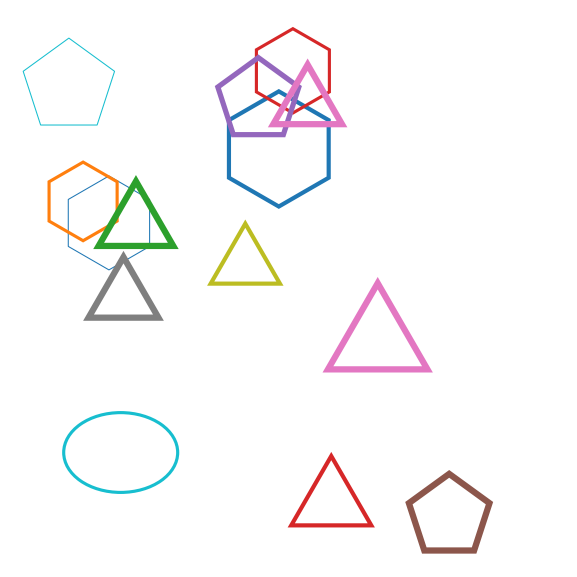[{"shape": "hexagon", "thickness": 2, "radius": 0.5, "center": [0.483, 0.741]}, {"shape": "hexagon", "thickness": 0.5, "radius": 0.41, "center": [0.189, 0.613]}, {"shape": "hexagon", "thickness": 1.5, "radius": 0.34, "center": [0.144, 0.65]}, {"shape": "triangle", "thickness": 3, "radius": 0.37, "center": [0.235, 0.611]}, {"shape": "hexagon", "thickness": 1.5, "radius": 0.36, "center": [0.507, 0.876]}, {"shape": "triangle", "thickness": 2, "radius": 0.4, "center": [0.574, 0.129]}, {"shape": "pentagon", "thickness": 2.5, "radius": 0.37, "center": [0.447, 0.826]}, {"shape": "pentagon", "thickness": 3, "radius": 0.37, "center": [0.778, 0.105]}, {"shape": "triangle", "thickness": 3, "radius": 0.34, "center": [0.533, 0.818]}, {"shape": "triangle", "thickness": 3, "radius": 0.5, "center": [0.654, 0.409]}, {"shape": "triangle", "thickness": 3, "radius": 0.35, "center": [0.214, 0.484]}, {"shape": "triangle", "thickness": 2, "radius": 0.35, "center": [0.425, 0.543]}, {"shape": "pentagon", "thickness": 0.5, "radius": 0.42, "center": [0.119, 0.85]}, {"shape": "oval", "thickness": 1.5, "radius": 0.49, "center": [0.209, 0.216]}]